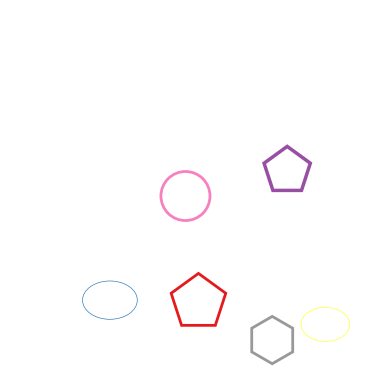[{"shape": "pentagon", "thickness": 2, "radius": 0.37, "center": [0.515, 0.215]}, {"shape": "oval", "thickness": 0.5, "radius": 0.36, "center": [0.285, 0.22]}, {"shape": "pentagon", "thickness": 2.5, "radius": 0.32, "center": [0.746, 0.557]}, {"shape": "oval", "thickness": 0.5, "radius": 0.32, "center": [0.845, 0.157]}, {"shape": "circle", "thickness": 2, "radius": 0.32, "center": [0.482, 0.491]}, {"shape": "hexagon", "thickness": 2, "radius": 0.31, "center": [0.707, 0.117]}]